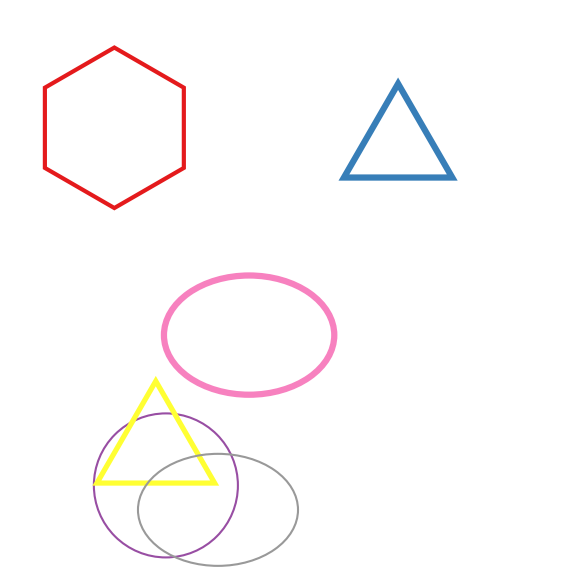[{"shape": "hexagon", "thickness": 2, "radius": 0.69, "center": [0.198, 0.778]}, {"shape": "triangle", "thickness": 3, "radius": 0.54, "center": [0.689, 0.746]}, {"shape": "circle", "thickness": 1, "radius": 0.62, "center": [0.287, 0.159]}, {"shape": "triangle", "thickness": 2.5, "radius": 0.59, "center": [0.27, 0.222]}, {"shape": "oval", "thickness": 3, "radius": 0.74, "center": [0.431, 0.419]}, {"shape": "oval", "thickness": 1, "radius": 0.69, "center": [0.377, 0.116]}]